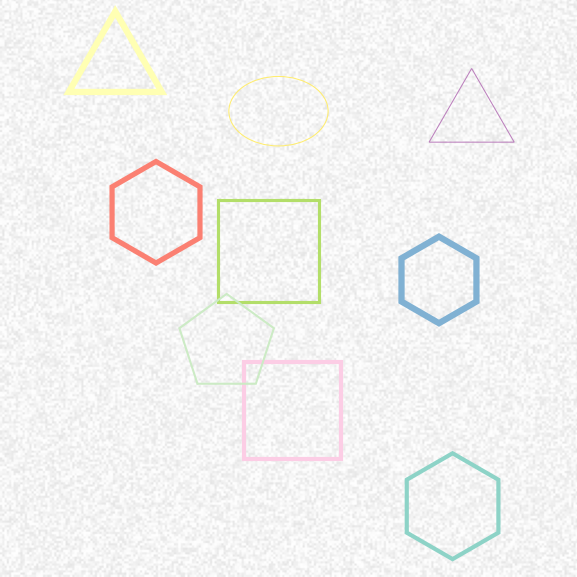[{"shape": "hexagon", "thickness": 2, "radius": 0.46, "center": [0.784, 0.123]}, {"shape": "triangle", "thickness": 3, "radius": 0.47, "center": [0.2, 0.886]}, {"shape": "hexagon", "thickness": 2.5, "radius": 0.44, "center": [0.27, 0.632]}, {"shape": "hexagon", "thickness": 3, "radius": 0.37, "center": [0.76, 0.514]}, {"shape": "square", "thickness": 1.5, "radius": 0.44, "center": [0.465, 0.565]}, {"shape": "square", "thickness": 2, "radius": 0.42, "center": [0.507, 0.288]}, {"shape": "triangle", "thickness": 0.5, "radius": 0.43, "center": [0.817, 0.796]}, {"shape": "pentagon", "thickness": 1, "radius": 0.43, "center": [0.392, 0.404]}, {"shape": "oval", "thickness": 0.5, "radius": 0.43, "center": [0.482, 0.807]}]